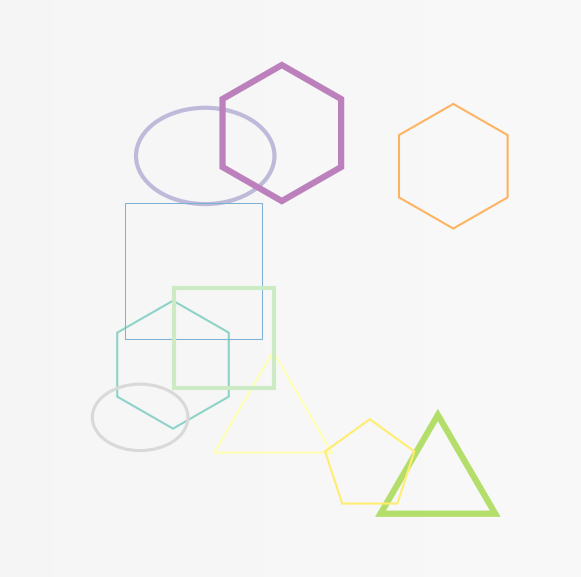[{"shape": "hexagon", "thickness": 1, "radius": 0.55, "center": [0.298, 0.368]}, {"shape": "triangle", "thickness": 1, "radius": 0.58, "center": [0.47, 0.274]}, {"shape": "oval", "thickness": 2, "radius": 0.6, "center": [0.353, 0.729]}, {"shape": "square", "thickness": 0.5, "radius": 0.59, "center": [0.333, 0.53]}, {"shape": "hexagon", "thickness": 1, "radius": 0.54, "center": [0.78, 0.711]}, {"shape": "triangle", "thickness": 3, "radius": 0.57, "center": [0.753, 0.167]}, {"shape": "oval", "thickness": 1.5, "radius": 0.41, "center": [0.241, 0.276]}, {"shape": "hexagon", "thickness": 3, "radius": 0.59, "center": [0.485, 0.769]}, {"shape": "square", "thickness": 2, "radius": 0.43, "center": [0.386, 0.414]}, {"shape": "pentagon", "thickness": 1, "radius": 0.4, "center": [0.636, 0.192]}]